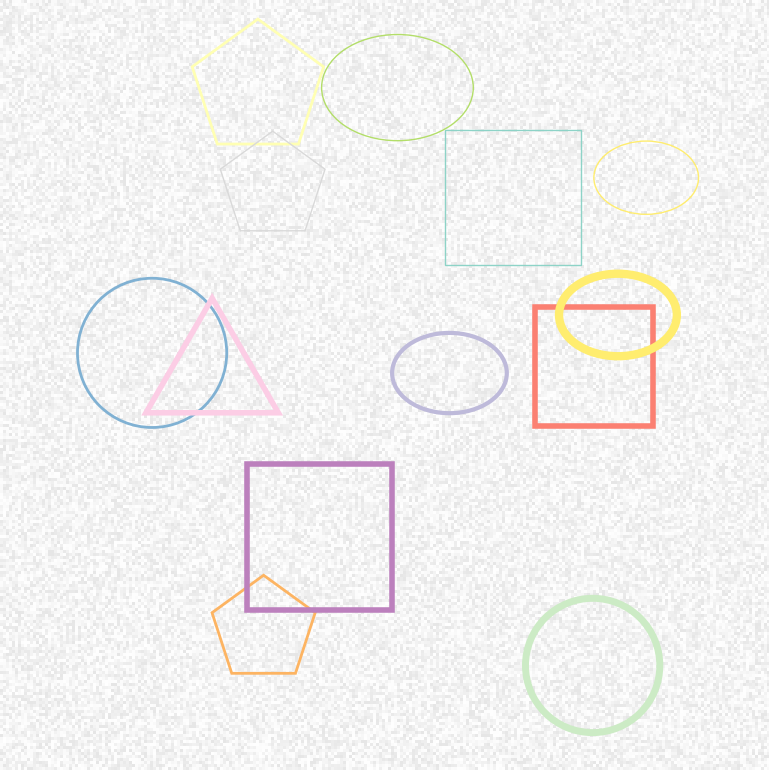[{"shape": "square", "thickness": 0.5, "radius": 0.44, "center": [0.666, 0.744]}, {"shape": "pentagon", "thickness": 1, "radius": 0.45, "center": [0.335, 0.886]}, {"shape": "oval", "thickness": 1.5, "radius": 0.37, "center": [0.584, 0.516]}, {"shape": "square", "thickness": 2, "radius": 0.39, "center": [0.771, 0.524]}, {"shape": "circle", "thickness": 1, "radius": 0.48, "center": [0.198, 0.542]}, {"shape": "pentagon", "thickness": 1, "radius": 0.35, "center": [0.342, 0.183]}, {"shape": "oval", "thickness": 0.5, "radius": 0.49, "center": [0.516, 0.886]}, {"shape": "triangle", "thickness": 2, "radius": 0.5, "center": [0.276, 0.514]}, {"shape": "pentagon", "thickness": 0.5, "radius": 0.36, "center": [0.354, 0.758]}, {"shape": "square", "thickness": 2, "radius": 0.47, "center": [0.415, 0.303]}, {"shape": "circle", "thickness": 2.5, "radius": 0.44, "center": [0.77, 0.136]}, {"shape": "oval", "thickness": 0.5, "radius": 0.34, "center": [0.839, 0.769]}, {"shape": "oval", "thickness": 3, "radius": 0.38, "center": [0.803, 0.591]}]